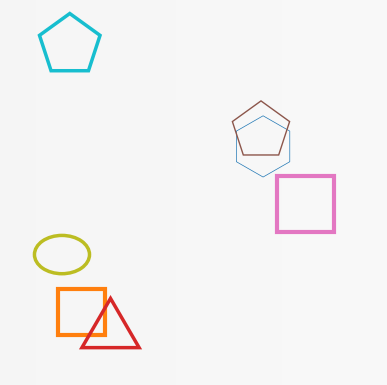[{"shape": "hexagon", "thickness": 0.5, "radius": 0.4, "center": [0.679, 0.62]}, {"shape": "square", "thickness": 3, "radius": 0.3, "center": [0.211, 0.189]}, {"shape": "triangle", "thickness": 2.5, "radius": 0.43, "center": [0.285, 0.14]}, {"shape": "pentagon", "thickness": 1, "radius": 0.39, "center": [0.674, 0.66]}, {"shape": "square", "thickness": 3, "radius": 0.36, "center": [0.788, 0.469]}, {"shape": "oval", "thickness": 2.5, "radius": 0.36, "center": [0.16, 0.339]}, {"shape": "pentagon", "thickness": 2.5, "radius": 0.41, "center": [0.18, 0.883]}]